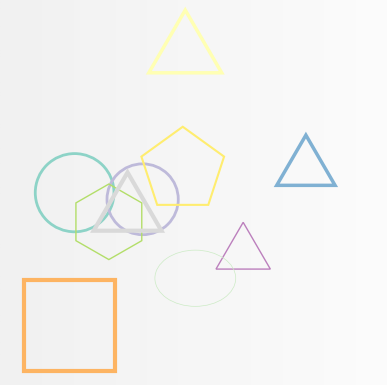[{"shape": "circle", "thickness": 2, "radius": 0.51, "center": [0.193, 0.499]}, {"shape": "triangle", "thickness": 2.5, "radius": 0.54, "center": [0.478, 0.865]}, {"shape": "circle", "thickness": 2, "radius": 0.46, "center": [0.368, 0.482]}, {"shape": "triangle", "thickness": 2.5, "radius": 0.43, "center": [0.789, 0.562]}, {"shape": "square", "thickness": 3, "radius": 0.59, "center": [0.18, 0.154]}, {"shape": "hexagon", "thickness": 1, "radius": 0.49, "center": [0.281, 0.424]}, {"shape": "triangle", "thickness": 3, "radius": 0.5, "center": [0.329, 0.451]}, {"shape": "triangle", "thickness": 1, "radius": 0.4, "center": [0.628, 0.342]}, {"shape": "oval", "thickness": 0.5, "radius": 0.52, "center": [0.504, 0.277]}, {"shape": "pentagon", "thickness": 1.5, "radius": 0.56, "center": [0.472, 0.559]}]